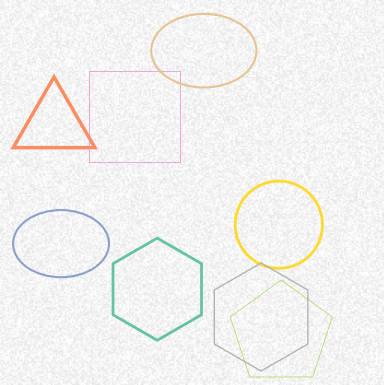[{"shape": "hexagon", "thickness": 2, "radius": 0.66, "center": [0.408, 0.249]}, {"shape": "triangle", "thickness": 2.5, "radius": 0.61, "center": [0.14, 0.678]}, {"shape": "oval", "thickness": 1.5, "radius": 0.62, "center": [0.159, 0.367]}, {"shape": "square", "thickness": 0.5, "radius": 0.59, "center": [0.349, 0.697]}, {"shape": "pentagon", "thickness": 0.5, "radius": 0.7, "center": [0.73, 0.134]}, {"shape": "circle", "thickness": 2, "radius": 0.57, "center": [0.724, 0.416]}, {"shape": "oval", "thickness": 1.5, "radius": 0.68, "center": [0.529, 0.868]}, {"shape": "hexagon", "thickness": 1, "radius": 0.7, "center": [0.678, 0.177]}]